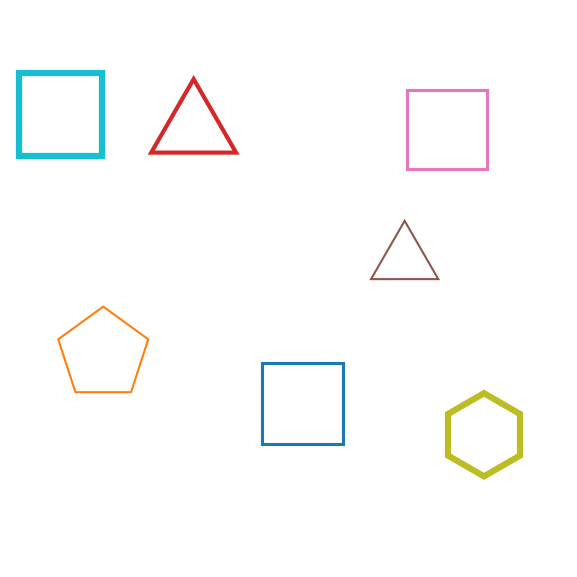[{"shape": "square", "thickness": 1.5, "radius": 0.35, "center": [0.524, 0.3]}, {"shape": "pentagon", "thickness": 1, "radius": 0.41, "center": [0.179, 0.386]}, {"shape": "triangle", "thickness": 2, "radius": 0.42, "center": [0.335, 0.777]}, {"shape": "triangle", "thickness": 1, "radius": 0.34, "center": [0.701, 0.549]}, {"shape": "square", "thickness": 1.5, "radius": 0.35, "center": [0.774, 0.775]}, {"shape": "hexagon", "thickness": 3, "radius": 0.36, "center": [0.838, 0.246]}, {"shape": "square", "thickness": 3, "radius": 0.36, "center": [0.105, 0.801]}]